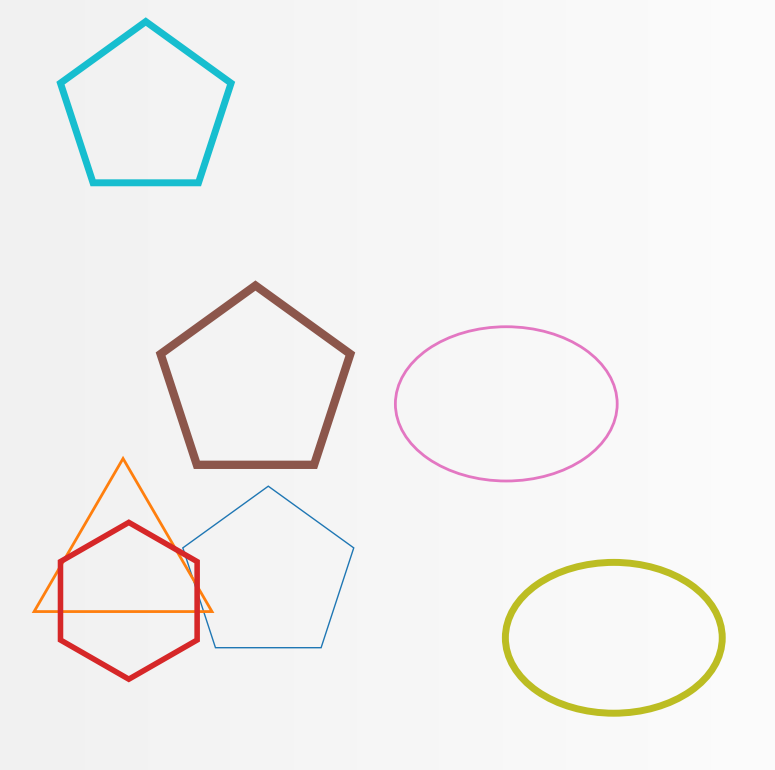[{"shape": "pentagon", "thickness": 0.5, "radius": 0.58, "center": [0.346, 0.253]}, {"shape": "triangle", "thickness": 1, "radius": 0.66, "center": [0.159, 0.272]}, {"shape": "hexagon", "thickness": 2, "radius": 0.51, "center": [0.166, 0.22]}, {"shape": "pentagon", "thickness": 3, "radius": 0.64, "center": [0.33, 0.5]}, {"shape": "oval", "thickness": 1, "radius": 0.72, "center": [0.653, 0.475]}, {"shape": "oval", "thickness": 2.5, "radius": 0.7, "center": [0.792, 0.172]}, {"shape": "pentagon", "thickness": 2.5, "radius": 0.58, "center": [0.188, 0.856]}]